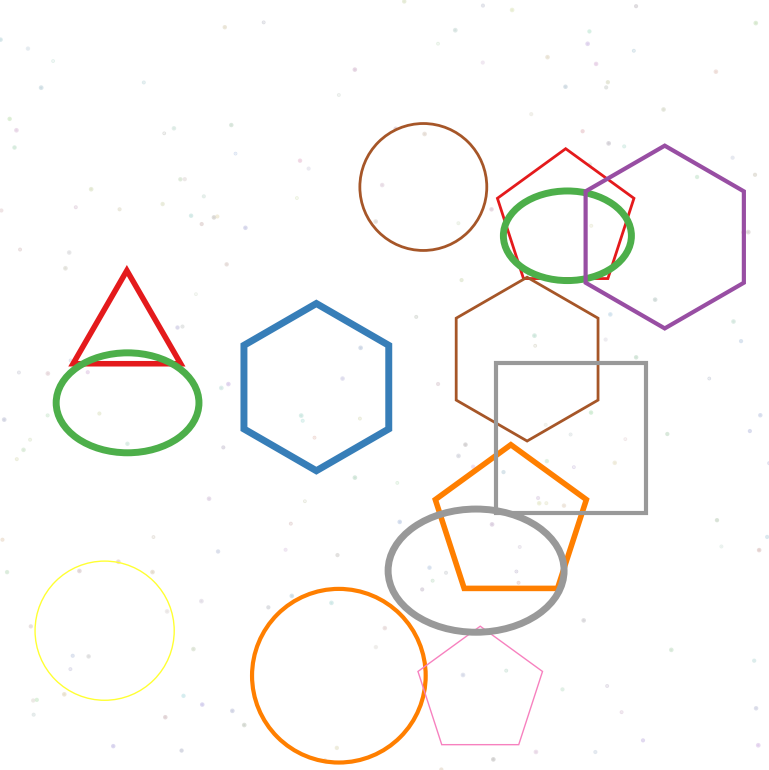[{"shape": "triangle", "thickness": 2, "radius": 0.4, "center": [0.165, 0.568]}, {"shape": "pentagon", "thickness": 1, "radius": 0.47, "center": [0.735, 0.714]}, {"shape": "hexagon", "thickness": 2.5, "radius": 0.54, "center": [0.411, 0.497]}, {"shape": "oval", "thickness": 2.5, "radius": 0.42, "center": [0.737, 0.694]}, {"shape": "oval", "thickness": 2.5, "radius": 0.46, "center": [0.166, 0.477]}, {"shape": "hexagon", "thickness": 1.5, "radius": 0.59, "center": [0.863, 0.692]}, {"shape": "circle", "thickness": 1.5, "radius": 0.56, "center": [0.44, 0.122]}, {"shape": "pentagon", "thickness": 2, "radius": 0.52, "center": [0.663, 0.319]}, {"shape": "circle", "thickness": 0.5, "radius": 0.45, "center": [0.136, 0.181]}, {"shape": "circle", "thickness": 1, "radius": 0.41, "center": [0.55, 0.757]}, {"shape": "hexagon", "thickness": 1, "radius": 0.53, "center": [0.685, 0.534]}, {"shape": "pentagon", "thickness": 0.5, "radius": 0.43, "center": [0.624, 0.102]}, {"shape": "square", "thickness": 1.5, "radius": 0.49, "center": [0.742, 0.431]}, {"shape": "oval", "thickness": 2.5, "radius": 0.57, "center": [0.618, 0.259]}]